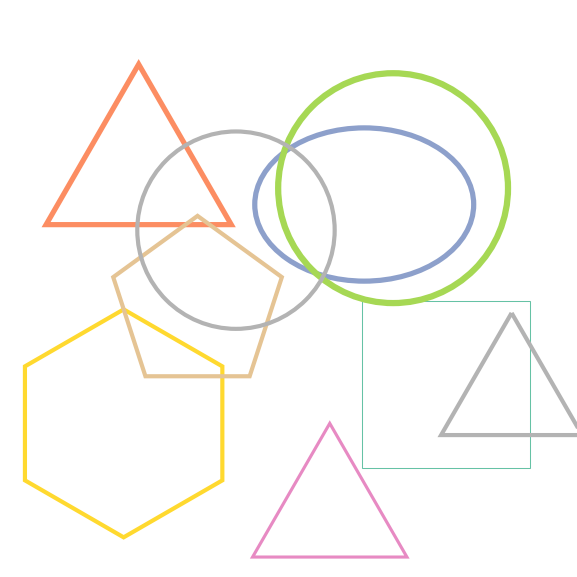[{"shape": "square", "thickness": 0.5, "radius": 0.72, "center": [0.772, 0.333]}, {"shape": "triangle", "thickness": 2.5, "radius": 0.93, "center": [0.24, 0.703]}, {"shape": "oval", "thickness": 2.5, "radius": 0.95, "center": [0.631, 0.645]}, {"shape": "triangle", "thickness": 1.5, "radius": 0.77, "center": [0.571, 0.112]}, {"shape": "circle", "thickness": 3, "radius": 1.0, "center": [0.681, 0.673]}, {"shape": "hexagon", "thickness": 2, "radius": 0.99, "center": [0.214, 0.266]}, {"shape": "pentagon", "thickness": 2, "radius": 0.77, "center": [0.342, 0.472]}, {"shape": "circle", "thickness": 2, "radius": 0.85, "center": [0.409, 0.601]}, {"shape": "triangle", "thickness": 2, "radius": 0.7, "center": [0.886, 0.316]}]